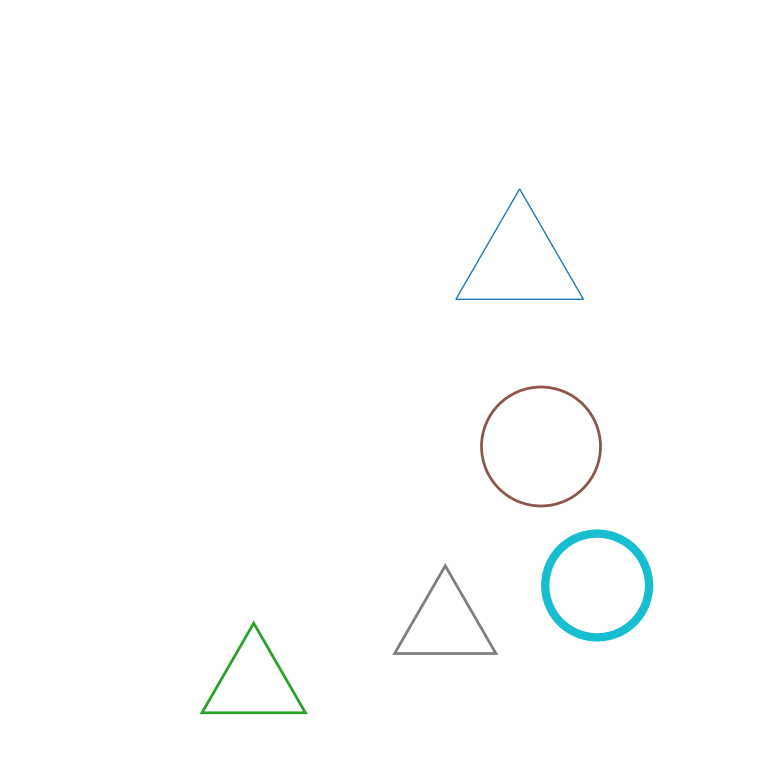[{"shape": "triangle", "thickness": 0.5, "radius": 0.48, "center": [0.675, 0.659]}, {"shape": "triangle", "thickness": 1, "radius": 0.39, "center": [0.33, 0.113]}, {"shape": "circle", "thickness": 1, "radius": 0.39, "center": [0.703, 0.42]}, {"shape": "triangle", "thickness": 1, "radius": 0.38, "center": [0.578, 0.189]}, {"shape": "circle", "thickness": 3, "radius": 0.34, "center": [0.776, 0.24]}]